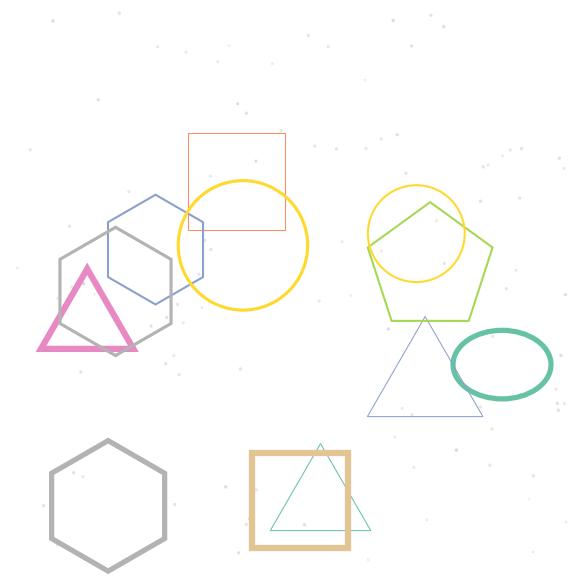[{"shape": "triangle", "thickness": 0.5, "radius": 0.5, "center": [0.555, 0.131]}, {"shape": "oval", "thickness": 2.5, "radius": 0.42, "center": [0.869, 0.368]}, {"shape": "square", "thickness": 0.5, "radius": 0.42, "center": [0.409, 0.685]}, {"shape": "hexagon", "thickness": 1, "radius": 0.48, "center": [0.269, 0.567]}, {"shape": "triangle", "thickness": 0.5, "radius": 0.58, "center": [0.736, 0.335]}, {"shape": "triangle", "thickness": 3, "radius": 0.46, "center": [0.151, 0.441]}, {"shape": "pentagon", "thickness": 1, "radius": 0.57, "center": [0.745, 0.535]}, {"shape": "circle", "thickness": 1.5, "radius": 0.56, "center": [0.421, 0.574]}, {"shape": "circle", "thickness": 1, "radius": 0.42, "center": [0.721, 0.595]}, {"shape": "square", "thickness": 3, "radius": 0.41, "center": [0.519, 0.132]}, {"shape": "hexagon", "thickness": 2.5, "radius": 0.56, "center": [0.187, 0.123]}, {"shape": "hexagon", "thickness": 1.5, "radius": 0.56, "center": [0.2, 0.495]}]